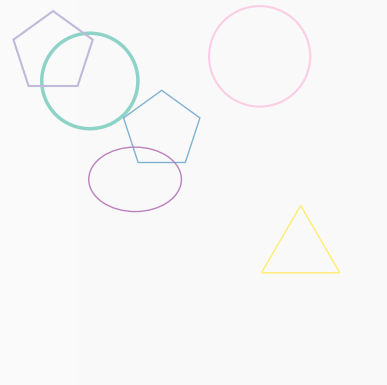[{"shape": "circle", "thickness": 2.5, "radius": 0.62, "center": [0.232, 0.79]}, {"shape": "pentagon", "thickness": 1.5, "radius": 0.54, "center": [0.137, 0.864]}, {"shape": "pentagon", "thickness": 1, "radius": 0.52, "center": [0.417, 0.662]}, {"shape": "circle", "thickness": 1.5, "radius": 0.65, "center": [0.67, 0.854]}, {"shape": "oval", "thickness": 1, "radius": 0.6, "center": [0.349, 0.534]}, {"shape": "triangle", "thickness": 1, "radius": 0.58, "center": [0.776, 0.35]}]